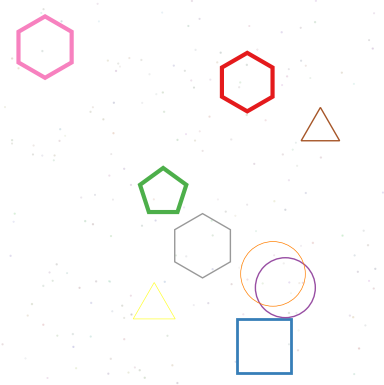[{"shape": "hexagon", "thickness": 3, "radius": 0.38, "center": [0.642, 0.787]}, {"shape": "square", "thickness": 2, "radius": 0.35, "center": [0.686, 0.1]}, {"shape": "pentagon", "thickness": 3, "radius": 0.32, "center": [0.424, 0.5]}, {"shape": "circle", "thickness": 1, "radius": 0.39, "center": [0.741, 0.253]}, {"shape": "circle", "thickness": 0.5, "radius": 0.42, "center": [0.709, 0.289]}, {"shape": "triangle", "thickness": 0.5, "radius": 0.32, "center": [0.401, 0.203]}, {"shape": "triangle", "thickness": 1, "radius": 0.29, "center": [0.832, 0.663]}, {"shape": "hexagon", "thickness": 3, "radius": 0.4, "center": [0.117, 0.878]}, {"shape": "hexagon", "thickness": 1, "radius": 0.42, "center": [0.526, 0.362]}]